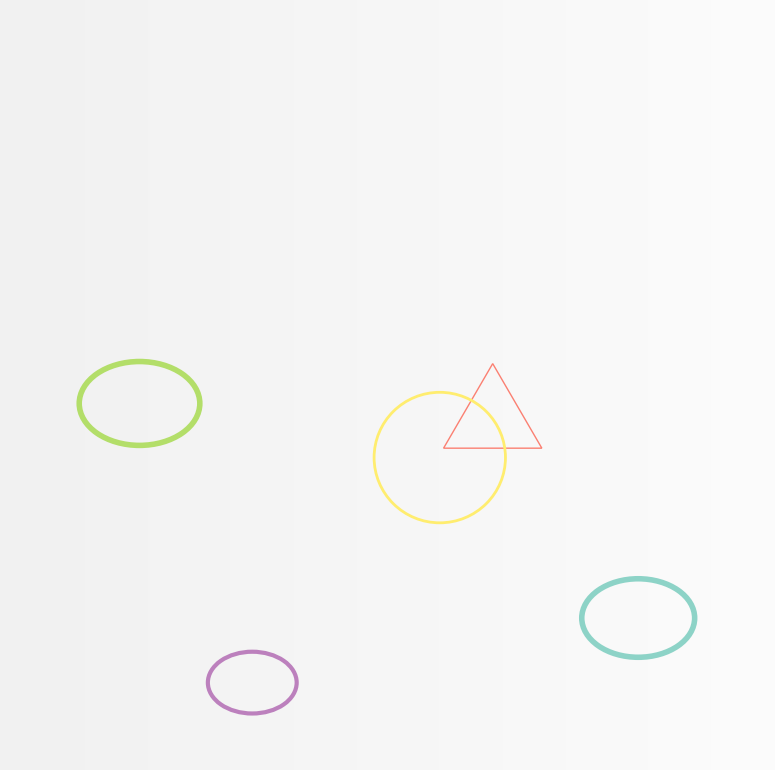[{"shape": "oval", "thickness": 2, "radius": 0.36, "center": [0.823, 0.197]}, {"shape": "triangle", "thickness": 0.5, "radius": 0.37, "center": [0.636, 0.455]}, {"shape": "oval", "thickness": 2, "radius": 0.39, "center": [0.18, 0.476]}, {"shape": "oval", "thickness": 1.5, "radius": 0.29, "center": [0.326, 0.113]}, {"shape": "circle", "thickness": 1, "radius": 0.42, "center": [0.567, 0.406]}]